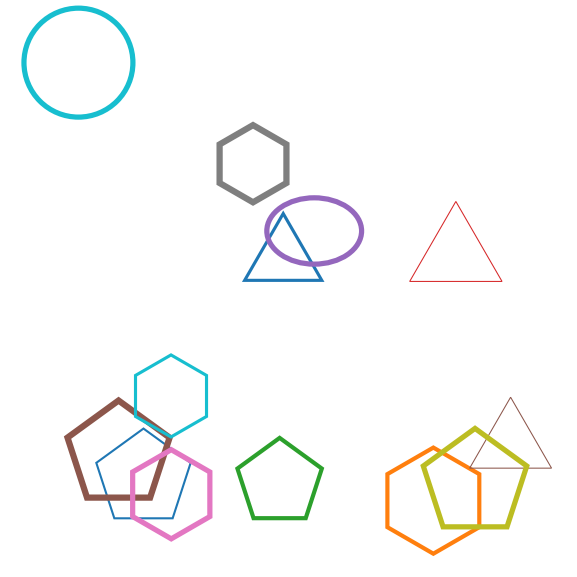[{"shape": "pentagon", "thickness": 1, "radius": 0.43, "center": [0.248, 0.171]}, {"shape": "triangle", "thickness": 1.5, "radius": 0.39, "center": [0.49, 0.552]}, {"shape": "hexagon", "thickness": 2, "radius": 0.46, "center": [0.75, 0.132]}, {"shape": "pentagon", "thickness": 2, "radius": 0.38, "center": [0.484, 0.164]}, {"shape": "triangle", "thickness": 0.5, "radius": 0.46, "center": [0.789, 0.558]}, {"shape": "oval", "thickness": 2.5, "radius": 0.41, "center": [0.544, 0.599]}, {"shape": "pentagon", "thickness": 3, "radius": 0.46, "center": [0.205, 0.213]}, {"shape": "triangle", "thickness": 0.5, "radius": 0.41, "center": [0.884, 0.229]}, {"shape": "hexagon", "thickness": 2.5, "radius": 0.39, "center": [0.297, 0.143]}, {"shape": "hexagon", "thickness": 3, "radius": 0.33, "center": [0.438, 0.716]}, {"shape": "pentagon", "thickness": 2.5, "radius": 0.47, "center": [0.823, 0.163]}, {"shape": "hexagon", "thickness": 1.5, "radius": 0.35, "center": [0.296, 0.314]}, {"shape": "circle", "thickness": 2.5, "radius": 0.47, "center": [0.136, 0.891]}]